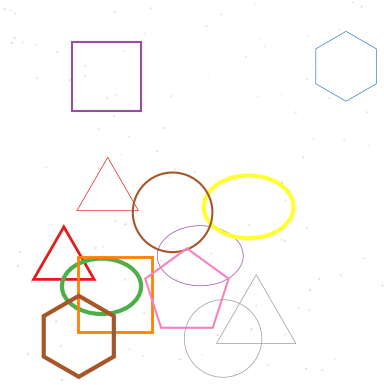[{"shape": "triangle", "thickness": 2, "radius": 0.45, "center": [0.166, 0.32]}, {"shape": "triangle", "thickness": 0.5, "radius": 0.46, "center": [0.28, 0.499]}, {"shape": "hexagon", "thickness": 0.5, "radius": 0.45, "center": [0.899, 0.828]}, {"shape": "oval", "thickness": 3, "radius": 0.51, "center": [0.264, 0.256]}, {"shape": "oval", "thickness": 0.5, "radius": 0.56, "center": [0.52, 0.336]}, {"shape": "square", "thickness": 1.5, "radius": 0.45, "center": [0.276, 0.801]}, {"shape": "square", "thickness": 2, "radius": 0.48, "center": [0.299, 0.235]}, {"shape": "oval", "thickness": 3, "radius": 0.58, "center": [0.646, 0.462]}, {"shape": "hexagon", "thickness": 3, "radius": 0.53, "center": [0.205, 0.126]}, {"shape": "circle", "thickness": 1.5, "radius": 0.52, "center": [0.448, 0.449]}, {"shape": "pentagon", "thickness": 1.5, "radius": 0.57, "center": [0.486, 0.241]}, {"shape": "triangle", "thickness": 0.5, "radius": 0.6, "center": [0.665, 0.167]}, {"shape": "circle", "thickness": 0.5, "radius": 0.5, "center": [0.579, 0.121]}]